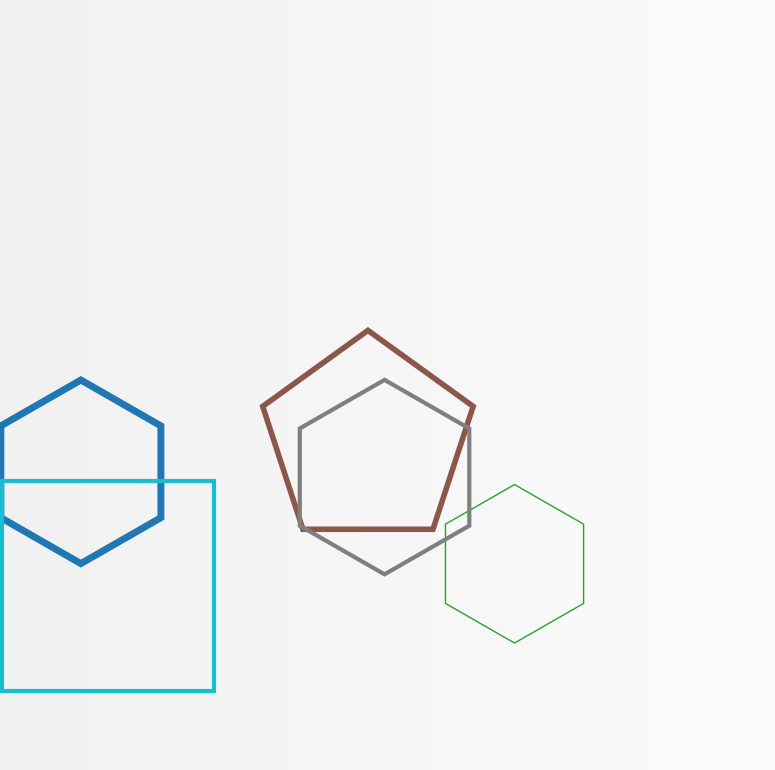[{"shape": "hexagon", "thickness": 2.5, "radius": 0.6, "center": [0.104, 0.387]}, {"shape": "hexagon", "thickness": 0.5, "radius": 0.51, "center": [0.664, 0.268]}, {"shape": "pentagon", "thickness": 2, "radius": 0.71, "center": [0.475, 0.428]}, {"shape": "hexagon", "thickness": 1.5, "radius": 0.63, "center": [0.496, 0.38]}, {"shape": "square", "thickness": 1.5, "radius": 0.68, "center": [0.139, 0.239]}]